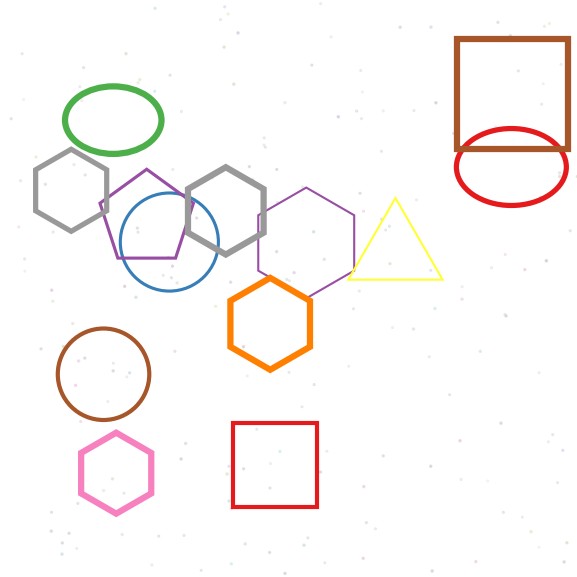[{"shape": "square", "thickness": 2, "radius": 0.36, "center": [0.476, 0.194]}, {"shape": "oval", "thickness": 2.5, "radius": 0.48, "center": [0.885, 0.71]}, {"shape": "circle", "thickness": 1.5, "radius": 0.42, "center": [0.293, 0.58]}, {"shape": "oval", "thickness": 3, "radius": 0.42, "center": [0.196, 0.791]}, {"shape": "hexagon", "thickness": 1, "radius": 0.48, "center": [0.53, 0.578]}, {"shape": "pentagon", "thickness": 1.5, "radius": 0.43, "center": [0.254, 0.621]}, {"shape": "hexagon", "thickness": 3, "radius": 0.4, "center": [0.468, 0.438]}, {"shape": "triangle", "thickness": 1, "radius": 0.47, "center": [0.685, 0.562]}, {"shape": "circle", "thickness": 2, "radius": 0.4, "center": [0.179, 0.351]}, {"shape": "square", "thickness": 3, "radius": 0.48, "center": [0.887, 0.836]}, {"shape": "hexagon", "thickness": 3, "radius": 0.35, "center": [0.201, 0.18]}, {"shape": "hexagon", "thickness": 2.5, "radius": 0.36, "center": [0.123, 0.67]}, {"shape": "hexagon", "thickness": 3, "radius": 0.38, "center": [0.391, 0.634]}]